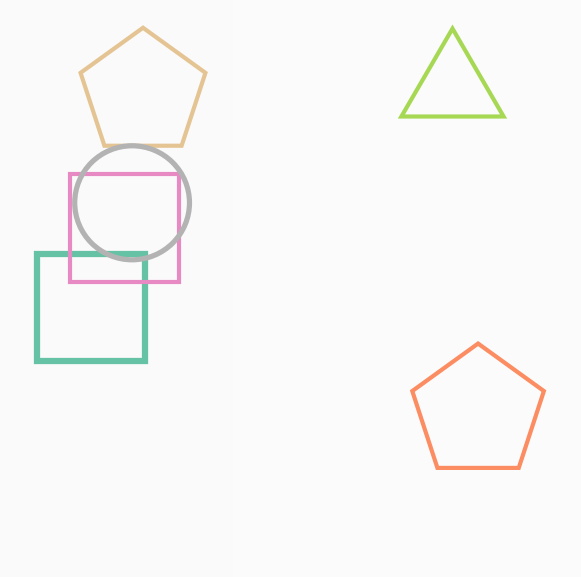[{"shape": "square", "thickness": 3, "radius": 0.47, "center": [0.157, 0.466]}, {"shape": "pentagon", "thickness": 2, "radius": 0.6, "center": [0.823, 0.285]}, {"shape": "square", "thickness": 2, "radius": 0.47, "center": [0.214, 0.604]}, {"shape": "triangle", "thickness": 2, "radius": 0.51, "center": [0.778, 0.848]}, {"shape": "pentagon", "thickness": 2, "radius": 0.56, "center": [0.246, 0.838]}, {"shape": "circle", "thickness": 2.5, "radius": 0.49, "center": [0.227, 0.648]}]